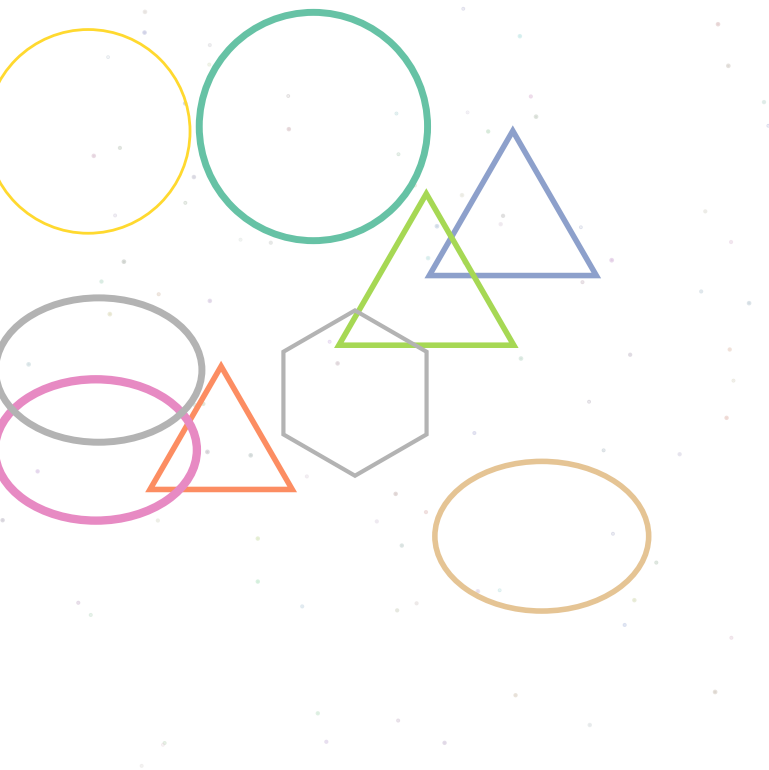[{"shape": "circle", "thickness": 2.5, "radius": 0.74, "center": [0.407, 0.836]}, {"shape": "triangle", "thickness": 2, "radius": 0.53, "center": [0.287, 0.418]}, {"shape": "triangle", "thickness": 2, "radius": 0.63, "center": [0.666, 0.705]}, {"shape": "oval", "thickness": 3, "radius": 0.66, "center": [0.125, 0.416]}, {"shape": "triangle", "thickness": 2, "radius": 0.66, "center": [0.554, 0.617]}, {"shape": "circle", "thickness": 1, "radius": 0.66, "center": [0.114, 0.829]}, {"shape": "oval", "thickness": 2, "radius": 0.69, "center": [0.704, 0.304]}, {"shape": "oval", "thickness": 2.5, "radius": 0.67, "center": [0.128, 0.519]}, {"shape": "hexagon", "thickness": 1.5, "radius": 0.54, "center": [0.461, 0.49]}]